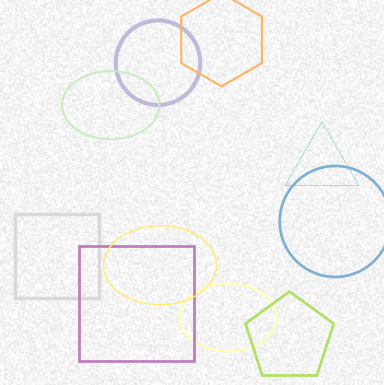[{"shape": "triangle", "thickness": 0.5, "radius": 0.55, "center": [0.836, 0.573]}, {"shape": "oval", "thickness": 1.5, "radius": 0.63, "center": [0.592, 0.176]}, {"shape": "circle", "thickness": 3, "radius": 0.55, "center": [0.41, 0.837]}, {"shape": "circle", "thickness": 2, "radius": 0.72, "center": [0.871, 0.425]}, {"shape": "hexagon", "thickness": 1.5, "radius": 0.6, "center": [0.576, 0.897]}, {"shape": "pentagon", "thickness": 2, "radius": 0.6, "center": [0.752, 0.122]}, {"shape": "square", "thickness": 2.5, "radius": 0.55, "center": [0.148, 0.335]}, {"shape": "square", "thickness": 2, "radius": 0.75, "center": [0.355, 0.211]}, {"shape": "oval", "thickness": 1.5, "radius": 0.63, "center": [0.287, 0.727]}, {"shape": "oval", "thickness": 1, "radius": 0.73, "center": [0.416, 0.311]}]